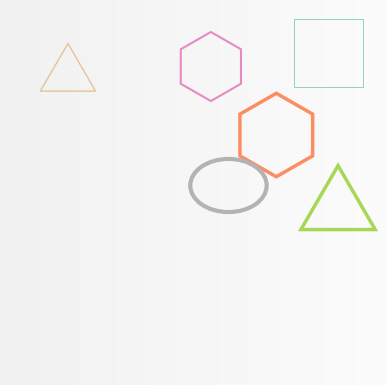[{"shape": "square", "thickness": 0.5, "radius": 0.44, "center": [0.848, 0.862]}, {"shape": "hexagon", "thickness": 2.5, "radius": 0.54, "center": [0.713, 0.649]}, {"shape": "hexagon", "thickness": 1.5, "radius": 0.45, "center": [0.544, 0.827]}, {"shape": "triangle", "thickness": 2.5, "radius": 0.55, "center": [0.872, 0.459]}, {"shape": "triangle", "thickness": 1, "radius": 0.41, "center": [0.175, 0.804]}, {"shape": "oval", "thickness": 3, "radius": 0.49, "center": [0.59, 0.518]}]